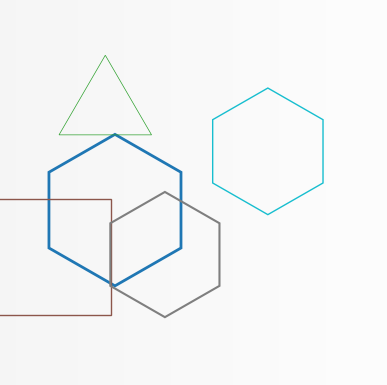[{"shape": "hexagon", "thickness": 2, "radius": 0.98, "center": [0.297, 0.454]}, {"shape": "triangle", "thickness": 0.5, "radius": 0.69, "center": [0.272, 0.719]}, {"shape": "square", "thickness": 1, "radius": 0.75, "center": [0.135, 0.333]}, {"shape": "hexagon", "thickness": 1.5, "radius": 0.81, "center": [0.426, 0.339]}, {"shape": "hexagon", "thickness": 1, "radius": 0.82, "center": [0.691, 0.607]}]